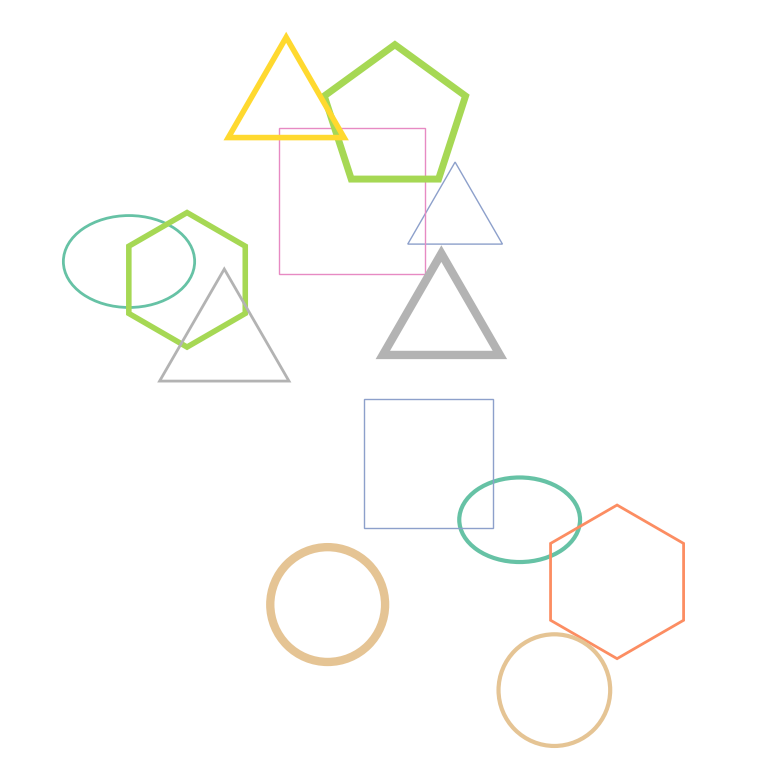[{"shape": "oval", "thickness": 1.5, "radius": 0.39, "center": [0.675, 0.325]}, {"shape": "oval", "thickness": 1, "radius": 0.43, "center": [0.168, 0.66]}, {"shape": "hexagon", "thickness": 1, "radius": 0.5, "center": [0.801, 0.244]}, {"shape": "triangle", "thickness": 0.5, "radius": 0.36, "center": [0.591, 0.718]}, {"shape": "square", "thickness": 0.5, "radius": 0.42, "center": [0.556, 0.398]}, {"shape": "square", "thickness": 0.5, "radius": 0.47, "center": [0.457, 0.739]}, {"shape": "hexagon", "thickness": 2, "radius": 0.44, "center": [0.243, 0.637]}, {"shape": "pentagon", "thickness": 2.5, "radius": 0.48, "center": [0.513, 0.845]}, {"shape": "triangle", "thickness": 2, "radius": 0.43, "center": [0.372, 0.865]}, {"shape": "circle", "thickness": 1.5, "radius": 0.36, "center": [0.72, 0.104]}, {"shape": "circle", "thickness": 3, "radius": 0.37, "center": [0.426, 0.215]}, {"shape": "triangle", "thickness": 3, "radius": 0.44, "center": [0.573, 0.583]}, {"shape": "triangle", "thickness": 1, "radius": 0.49, "center": [0.291, 0.554]}]